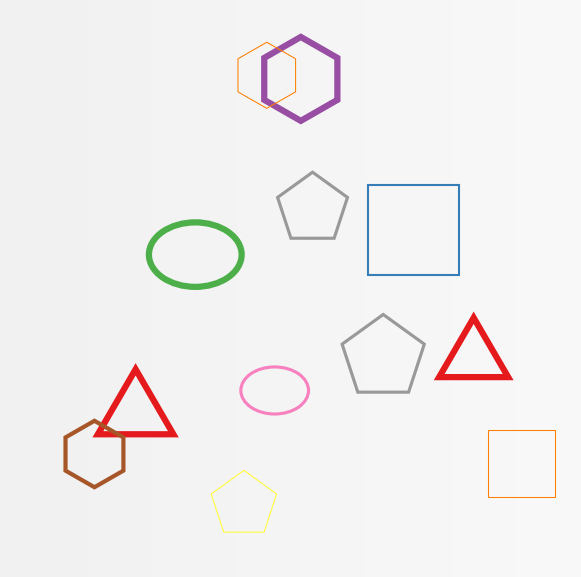[{"shape": "triangle", "thickness": 3, "radius": 0.37, "center": [0.233, 0.285]}, {"shape": "triangle", "thickness": 3, "radius": 0.34, "center": [0.815, 0.38]}, {"shape": "square", "thickness": 1, "radius": 0.39, "center": [0.711, 0.6]}, {"shape": "oval", "thickness": 3, "radius": 0.4, "center": [0.336, 0.558]}, {"shape": "hexagon", "thickness": 3, "radius": 0.36, "center": [0.518, 0.863]}, {"shape": "square", "thickness": 0.5, "radius": 0.29, "center": [0.897, 0.197]}, {"shape": "hexagon", "thickness": 0.5, "radius": 0.29, "center": [0.459, 0.869]}, {"shape": "pentagon", "thickness": 0.5, "radius": 0.3, "center": [0.42, 0.125]}, {"shape": "hexagon", "thickness": 2, "radius": 0.29, "center": [0.163, 0.213]}, {"shape": "oval", "thickness": 1.5, "radius": 0.29, "center": [0.473, 0.323]}, {"shape": "pentagon", "thickness": 1.5, "radius": 0.32, "center": [0.538, 0.638]}, {"shape": "pentagon", "thickness": 1.5, "radius": 0.37, "center": [0.659, 0.38]}]